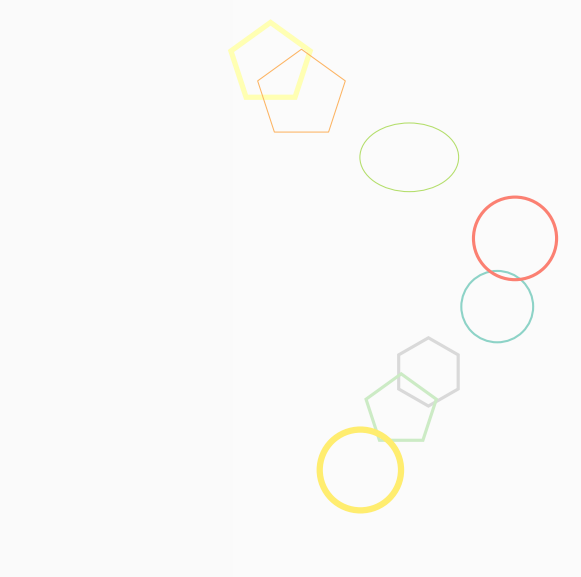[{"shape": "circle", "thickness": 1, "radius": 0.31, "center": [0.855, 0.468]}, {"shape": "pentagon", "thickness": 2.5, "radius": 0.36, "center": [0.465, 0.889]}, {"shape": "circle", "thickness": 1.5, "radius": 0.36, "center": [0.886, 0.586]}, {"shape": "pentagon", "thickness": 0.5, "radius": 0.4, "center": [0.519, 0.835]}, {"shape": "oval", "thickness": 0.5, "radius": 0.42, "center": [0.704, 0.727]}, {"shape": "hexagon", "thickness": 1.5, "radius": 0.3, "center": [0.737, 0.355]}, {"shape": "pentagon", "thickness": 1.5, "radius": 0.32, "center": [0.69, 0.288]}, {"shape": "circle", "thickness": 3, "radius": 0.35, "center": [0.62, 0.185]}]